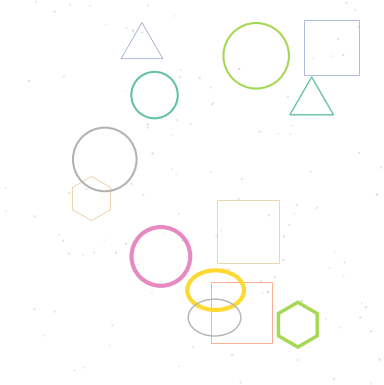[{"shape": "circle", "thickness": 1.5, "radius": 0.3, "center": [0.401, 0.753]}, {"shape": "triangle", "thickness": 1, "radius": 0.33, "center": [0.81, 0.735]}, {"shape": "square", "thickness": 0.5, "radius": 0.4, "center": [0.628, 0.188]}, {"shape": "square", "thickness": 0.5, "radius": 0.36, "center": [0.86, 0.876]}, {"shape": "triangle", "thickness": 0.5, "radius": 0.31, "center": [0.369, 0.879]}, {"shape": "circle", "thickness": 3, "radius": 0.38, "center": [0.418, 0.334]}, {"shape": "hexagon", "thickness": 2.5, "radius": 0.29, "center": [0.774, 0.157]}, {"shape": "circle", "thickness": 1.5, "radius": 0.43, "center": [0.665, 0.855]}, {"shape": "oval", "thickness": 3, "radius": 0.37, "center": [0.56, 0.246]}, {"shape": "square", "thickness": 0.5, "radius": 0.41, "center": [0.644, 0.4]}, {"shape": "hexagon", "thickness": 0.5, "radius": 0.29, "center": [0.238, 0.484]}, {"shape": "oval", "thickness": 1, "radius": 0.34, "center": [0.557, 0.175]}, {"shape": "circle", "thickness": 1.5, "radius": 0.41, "center": [0.272, 0.586]}]